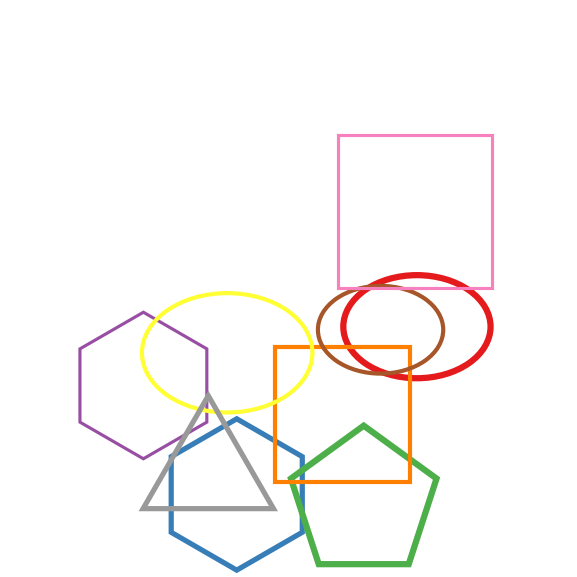[{"shape": "oval", "thickness": 3, "radius": 0.64, "center": [0.722, 0.433]}, {"shape": "hexagon", "thickness": 2.5, "radius": 0.66, "center": [0.41, 0.143]}, {"shape": "pentagon", "thickness": 3, "radius": 0.66, "center": [0.63, 0.129]}, {"shape": "hexagon", "thickness": 1.5, "radius": 0.63, "center": [0.248, 0.332]}, {"shape": "square", "thickness": 2, "radius": 0.58, "center": [0.592, 0.282]}, {"shape": "oval", "thickness": 2, "radius": 0.74, "center": [0.393, 0.388]}, {"shape": "oval", "thickness": 2, "radius": 0.54, "center": [0.659, 0.428]}, {"shape": "square", "thickness": 1.5, "radius": 0.67, "center": [0.718, 0.633]}, {"shape": "triangle", "thickness": 2.5, "radius": 0.65, "center": [0.361, 0.184]}]